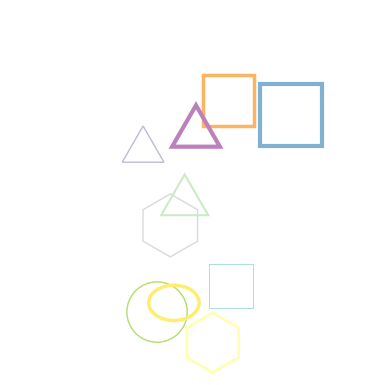[{"shape": "square", "thickness": 0.5, "radius": 0.29, "center": [0.6, 0.256]}, {"shape": "hexagon", "thickness": 2, "radius": 0.39, "center": [0.553, 0.11]}, {"shape": "triangle", "thickness": 1, "radius": 0.31, "center": [0.372, 0.61]}, {"shape": "square", "thickness": 3, "radius": 0.4, "center": [0.756, 0.702]}, {"shape": "square", "thickness": 2.5, "radius": 0.33, "center": [0.593, 0.739]}, {"shape": "circle", "thickness": 1, "radius": 0.39, "center": [0.408, 0.19]}, {"shape": "hexagon", "thickness": 1, "radius": 0.41, "center": [0.442, 0.414]}, {"shape": "triangle", "thickness": 3, "radius": 0.36, "center": [0.509, 0.655]}, {"shape": "triangle", "thickness": 1.5, "radius": 0.35, "center": [0.48, 0.476]}, {"shape": "oval", "thickness": 2.5, "radius": 0.33, "center": [0.452, 0.213]}]